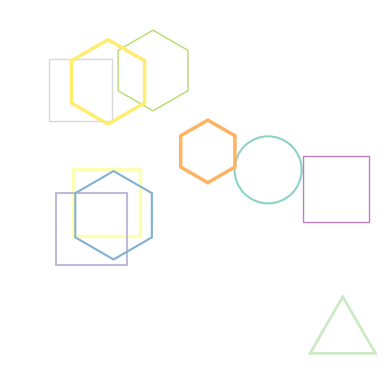[{"shape": "circle", "thickness": 1.5, "radius": 0.44, "center": [0.696, 0.559]}, {"shape": "square", "thickness": 2.5, "radius": 0.43, "center": [0.276, 0.474]}, {"shape": "square", "thickness": 1.5, "radius": 0.46, "center": [0.238, 0.405]}, {"shape": "hexagon", "thickness": 1.5, "radius": 0.57, "center": [0.295, 0.441]}, {"shape": "hexagon", "thickness": 2.5, "radius": 0.41, "center": [0.54, 0.607]}, {"shape": "hexagon", "thickness": 1, "radius": 0.52, "center": [0.397, 0.817]}, {"shape": "square", "thickness": 1, "radius": 0.41, "center": [0.209, 0.766]}, {"shape": "square", "thickness": 1, "radius": 0.43, "center": [0.873, 0.509]}, {"shape": "triangle", "thickness": 2, "radius": 0.49, "center": [0.89, 0.131]}, {"shape": "hexagon", "thickness": 2.5, "radius": 0.55, "center": [0.281, 0.787]}]